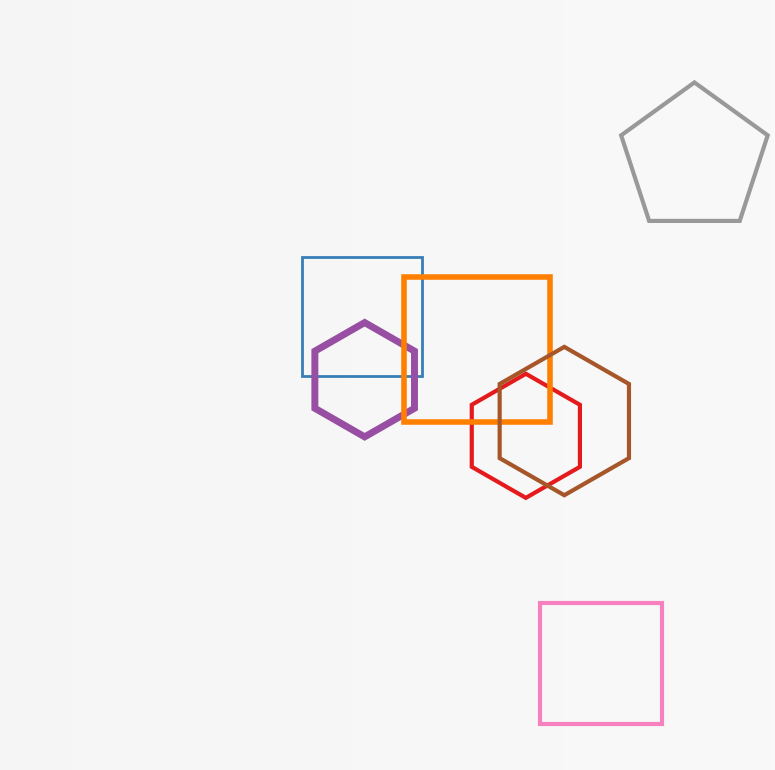[{"shape": "hexagon", "thickness": 1.5, "radius": 0.4, "center": [0.679, 0.434]}, {"shape": "square", "thickness": 1, "radius": 0.39, "center": [0.468, 0.588]}, {"shape": "hexagon", "thickness": 2.5, "radius": 0.37, "center": [0.471, 0.507]}, {"shape": "square", "thickness": 2, "radius": 0.47, "center": [0.615, 0.546]}, {"shape": "hexagon", "thickness": 1.5, "radius": 0.48, "center": [0.728, 0.453]}, {"shape": "square", "thickness": 1.5, "radius": 0.39, "center": [0.775, 0.139]}, {"shape": "pentagon", "thickness": 1.5, "radius": 0.5, "center": [0.896, 0.794]}]